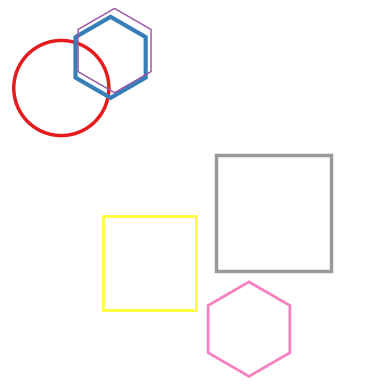[{"shape": "circle", "thickness": 2.5, "radius": 0.62, "center": [0.159, 0.771]}, {"shape": "hexagon", "thickness": 3, "radius": 0.53, "center": [0.287, 0.851]}, {"shape": "hexagon", "thickness": 1, "radius": 0.55, "center": [0.297, 0.869]}, {"shape": "square", "thickness": 2, "radius": 0.61, "center": [0.388, 0.317]}, {"shape": "hexagon", "thickness": 2, "radius": 0.61, "center": [0.647, 0.145]}, {"shape": "square", "thickness": 2.5, "radius": 0.75, "center": [0.71, 0.446]}]